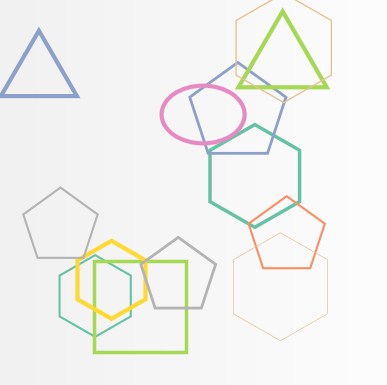[{"shape": "hexagon", "thickness": 2.5, "radius": 0.67, "center": [0.658, 0.543]}, {"shape": "hexagon", "thickness": 1.5, "radius": 0.53, "center": [0.246, 0.231]}, {"shape": "pentagon", "thickness": 1.5, "radius": 0.52, "center": [0.74, 0.387]}, {"shape": "triangle", "thickness": 3, "radius": 0.57, "center": [0.1, 0.807]}, {"shape": "pentagon", "thickness": 2, "radius": 0.65, "center": [0.614, 0.707]}, {"shape": "oval", "thickness": 3, "radius": 0.54, "center": [0.524, 0.703]}, {"shape": "square", "thickness": 2.5, "radius": 0.59, "center": [0.362, 0.203]}, {"shape": "triangle", "thickness": 3, "radius": 0.66, "center": [0.729, 0.839]}, {"shape": "hexagon", "thickness": 3, "radius": 0.51, "center": [0.288, 0.273]}, {"shape": "hexagon", "thickness": 1, "radius": 0.71, "center": [0.732, 0.876]}, {"shape": "hexagon", "thickness": 0.5, "radius": 0.7, "center": [0.724, 0.255]}, {"shape": "pentagon", "thickness": 1.5, "radius": 0.5, "center": [0.156, 0.412]}, {"shape": "pentagon", "thickness": 2, "radius": 0.51, "center": [0.46, 0.282]}]